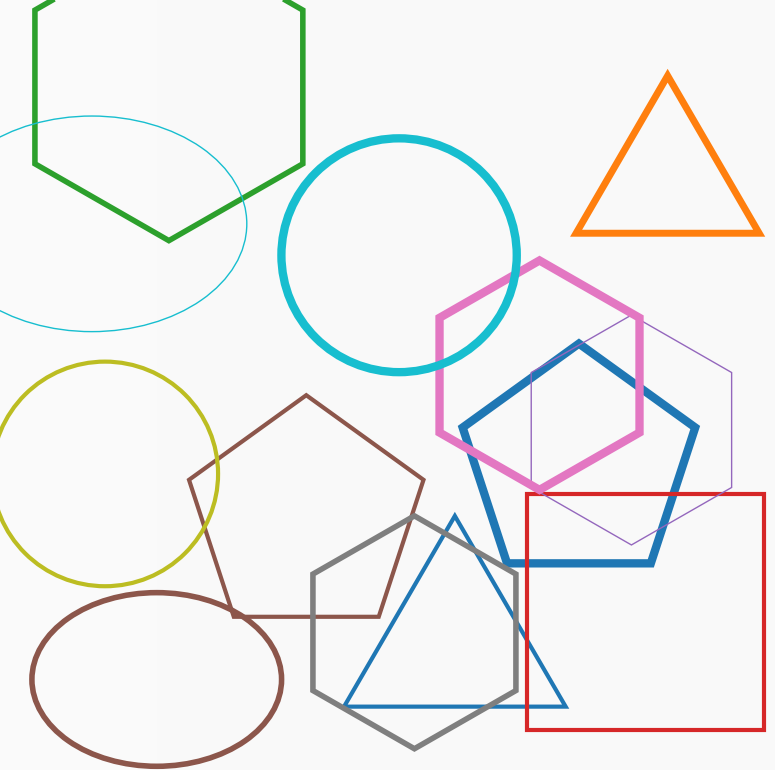[{"shape": "triangle", "thickness": 1.5, "radius": 0.83, "center": [0.587, 0.165]}, {"shape": "pentagon", "thickness": 3, "radius": 0.79, "center": [0.747, 0.396]}, {"shape": "triangle", "thickness": 2.5, "radius": 0.68, "center": [0.861, 0.765]}, {"shape": "hexagon", "thickness": 2, "radius": 1.0, "center": [0.218, 0.887]}, {"shape": "square", "thickness": 1.5, "radius": 0.76, "center": [0.833, 0.205]}, {"shape": "hexagon", "thickness": 0.5, "radius": 0.75, "center": [0.815, 0.442]}, {"shape": "oval", "thickness": 2, "radius": 0.81, "center": [0.202, 0.118]}, {"shape": "pentagon", "thickness": 1.5, "radius": 0.8, "center": [0.395, 0.328]}, {"shape": "hexagon", "thickness": 3, "radius": 0.74, "center": [0.696, 0.513]}, {"shape": "hexagon", "thickness": 2, "radius": 0.76, "center": [0.535, 0.179]}, {"shape": "circle", "thickness": 1.5, "radius": 0.73, "center": [0.136, 0.385]}, {"shape": "circle", "thickness": 3, "radius": 0.76, "center": [0.515, 0.669]}, {"shape": "oval", "thickness": 0.5, "radius": 1.0, "center": [0.118, 0.709]}]